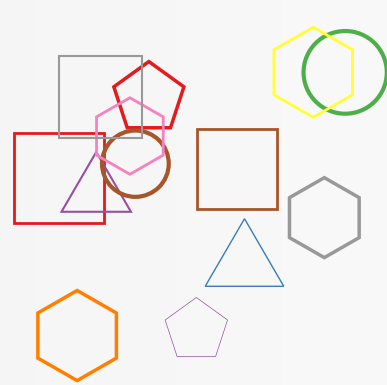[{"shape": "pentagon", "thickness": 2.5, "radius": 0.48, "center": [0.384, 0.745]}, {"shape": "square", "thickness": 2, "radius": 0.58, "center": [0.153, 0.538]}, {"shape": "triangle", "thickness": 1, "radius": 0.59, "center": [0.631, 0.315]}, {"shape": "circle", "thickness": 3, "radius": 0.54, "center": [0.891, 0.812]}, {"shape": "pentagon", "thickness": 0.5, "radius": 0.42, "center": [0.507, 0.143]}, {"shape": "triangle", "thickness": 1.5, "radius": 0.52, "center": [0.248, 0.502]}, {"shape": "hexagon", "thickness": 2.5, "radius": 0.59, "center": [0.199, 0.128]}, {"shape": "hexagon", "thickness": 2, "radius": 0.58, "center": [0.808, 0.812]}, {"shape": "square", "thickness": 2, "radius": 0.52, "center": [0.612, 0.562]}, {"shape": "circle", "thickness": 3, "radius": 0.43, "center": [0.349, 0.575]}, {"shape": "hexagon", "thickness": 2, "radius": 0.5, "center": [0.335, 0.647]}, {"shape": "hexagon", "thickness": 2.5, "radius": 0.52, "center": [0.837, 0.435]}, {"shape": "square", "thickness": 1.5, "radius": 0.53, "center": [0.259, 0.748]}]